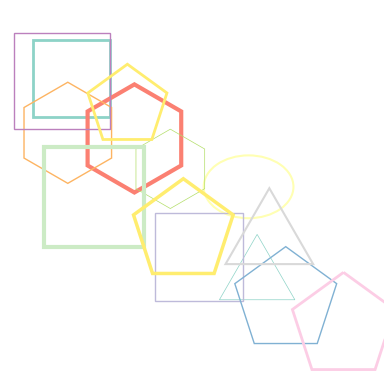[{"shape": "triangle", "thickness": 0.5, "radius": 0.57, "center": [0.668, 0.278]}, {"shape": "square", "thickness": 2, "radius": 0.5, "center": [0.186, 0.797]}, {"shape": "oval", "thickness": 1.5, "radius": 0.58, "center": [0.646, 0.515]}, {"shape": "square", "thickness": 1, "radius": 0.57, "center": [0.516, 0.332]}, {"shape": "hexagon", "thickness": 3, "radius": 0.7, "center": [0.349, 0.64]}, {"shape": "pentagon", "thickness": 1, "radius": 0.7, "center": [0.742, 0.22]}, {"shape": "hexagon", "thickness": 1, "radius": 0.66, "center": [0.176, 0.655]}, {"shape": "hexagon", "thickness": 0.5, "radius": 0.52, "center": [0.442, 0.561]}, {"shape": "pentagon", "thickness": 2, "radius": 0.7, "center": [0.892, 0.153]}, {"shape": "triangle", "thickness": 1.5, "radius": 0.66, "center": [0.7, 0.38]}, {"shape": "square", "thickness": 1, "radius": 0.62, "center": [0.161, 0.79]}, {"shape": "square", "thickness": 3, "radius": 0.65, "center": [0.244, 0.488]}, {"shape": "pentagon", "thickness": 2.5, "radius": 0.68, "center": [0.476, 0.4]}, {"shape": "pentagon", "thickness": 2, "radius": 0.54, "center": [0.331, 0.725]}]